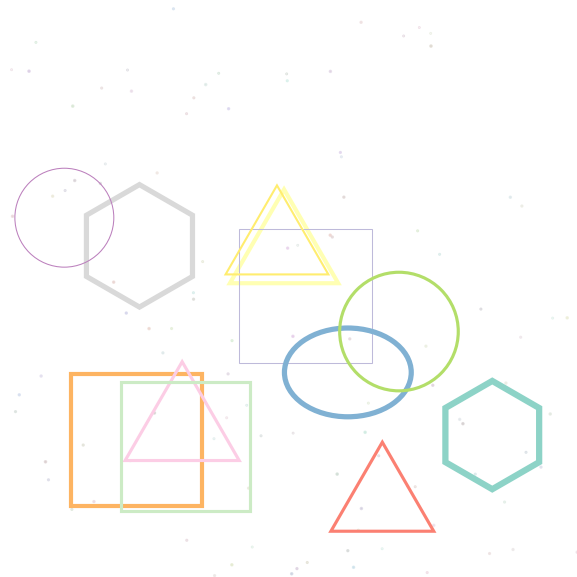[{"shape": "hexagon", "thickness": 3, "radius": 0.47, "center": [0.852, 0.246]}, {"shape": "triangle", "thickness": 2, "radius": 0.54, "center": [0.492, 0.563]}, {"shape": "square", "thickness": 0.5, "radius": 0.58, "center": [0.529, 0.487]}, {"shape": "triangle", "thickness": 1.5, "radius": 0.51, "center": [0.662, 0.131]}, {"shape": "oval", "thickness": 2.5, "radius": 0.55, "center": [0.602, 0.354]}, {"shape": "square", "thickness": 2, "radius": 0.57, "center": [0.236, 0.237]}, {"shape": "circle", "thickness": 1.5, "radius": 0.51, "center": [0.691, 0.425]}, {"shape": "triangle", "thickness": 1.5, "radius": 0.57, "center": [0.315, 0.259]}, {"shape": "hexagon", "thickness": 2.5, "radius": 0.53, "center": [0.241, 0.573]}, {"shape": "circle", "thickness": 0.5, "radius": 0.43, "center": [0.111, 0.622]}, {"shape": "square", "thickness": 1.5, "radius": 0.56, "center": [0.321, 0.225]}, {"shape": "triangle", "thickness": 1, "radius": 0.51, "center": [0.48, 0.575]}]